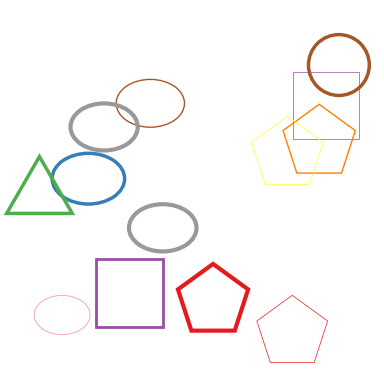[{"shape": "pentagon", "thickness": 3, "radius": 0.48, "center": [0.553, 0.219]}, {"shape": "pentagon", "thickness": 0.5, "radius": 0.48, "center": [0.759, 0.136]}, {"shape": "oval", "thickness": 2.5, "radius": 0.47, "center": [0.23, 0.536]}, {"shape": "triangle", "thickness": 2.5, "radius": 0.49, "center": [0.102, 0.495]}, {"shape": "square", "thickness": 0.5, "radius": 0.43, "center": [0.846, 0.726]}, {"shape": "square", "thickness": 2, "radius": 0.44, "center": [0.336, 0.239]}, {"shape": "pentagon", "thickness": 1, "radius": 0.49, "center": [0.829, 0.63]}, {"shape": "pentagon", "thickness": 0.5, "radius": 0.49, "center": [0.747, 0.6]}, {"shape": "oval", "thickness": 1, "radius": 0.44, "center": [0.39, 0.732]}, {"shape": "circle", "thickness": 2.5, "radius": 0.4, "center": [0.88, 0.831]}, {"shape": "oval", "thickness": 0.5, "radius": 0.36, "center": [0.161, 0.182]}, {"shape": "oval", "thickness": 3, "radius": 0.44, "center": [0.27, 0.67]}, {"shape": "oval", "thickness": 3, "radius": 0.44, "center": [0.423, 0.408]}]